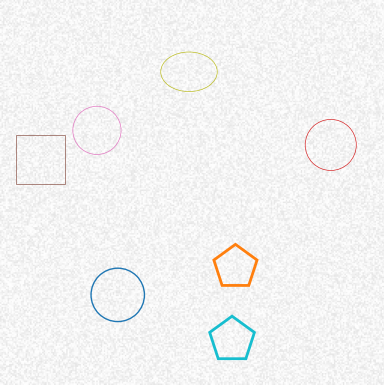[{"shape": "circle", "thickness": 1, "radius": 0.35, "center": [0.306, 0.234]}, {"shape": "pentagon", "thickness": 2, "radius": 0.29, "center": [0.612, 0.306]}, {"shape": "circle", "thickness": 0.5, "radius": 0.33, "center": [0.859, 0.624]}, {"shape": "square", "thickness": 0.5, "radius": 0.32, "center": [0.106, 0.585]}, {"shape": "circle", "thickness": 0.5, "radius": 0.31, "center": [0.252, 0.661]}, {"shape": "oval", "thickness": 0.5, "radius": 0.37, "center": [0.491, 0.814]}, {"shape": "pentagon", "thickness": 2, "radius": 0.31, "center": [0.603, 0.118]}]